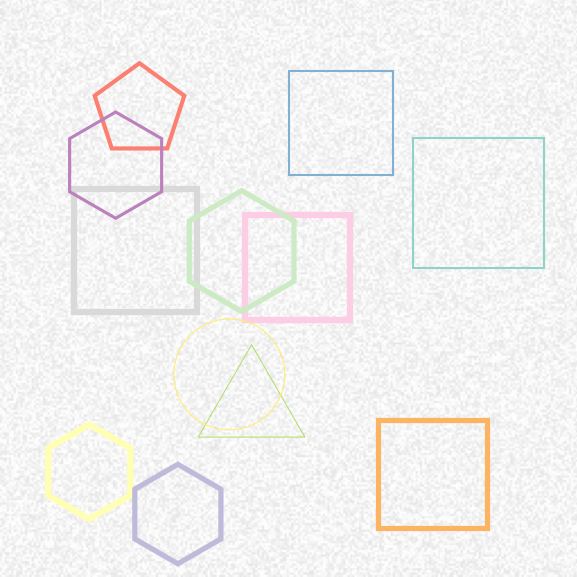[{"shape": "square", "thickness": 1, "radius": 0.56, "center": [0.829, 0.648]}, {"shape": "hexagon", "thickness": 3, "radius": 0.41, "center": [0.155, 0.182]}, {"shape": "hexagon", "thickness": 2.5, "radius": 0.43, "center": [0.308, 0.109]}, {"shape": "pentagon", "thickness": 2, "radius": 0.41, "center": [0.241, 0.808]}, {"shape": "square", "thickness": 1, "radius": 0.45, "center": [0.591, 0.786]}, {"shape": "square", "thickness": 2.5, "radius": 0.47, "center": [0.749, 0.179]}, {"shape": "triangle", "thickness": 0.5, "radius": 0.53, "center": [0.436, 0.296]}, {"shape": "square", "thickness": 3, "radius": 0.46, "center": [0.516, 0.536]}, {"shape": "square", "thickness": 3, "radius": 0.53, "center": [0.235, 0.565]}, {"shape": "hexagon", "thickness": 1.5, "radius": 0.46, "center": [0.2, 0.713]}, {"shape": "hexagon", "thickness": 2.5, "radius": 0.52, "center": [0.418, 0.564]}, {"shape": "circle", "thickness": 0.5, "radius": 0.48, "center": [0.397, 0.351]}]